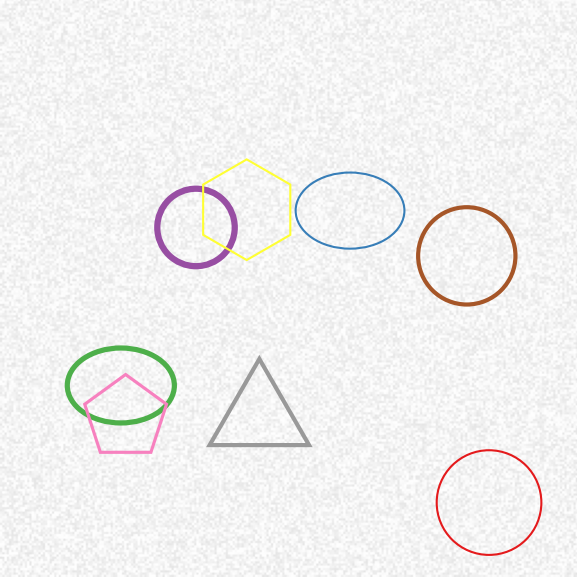[{"shape": "circle", "thickness": 1, "radius": 0.45, "center": [0.847, 0.129]}, {"shape": "oval", "thickness": 1, "radius": 0.47, "center": [0.606, 0.634]}, {"shape": "oval", "thickness": 2.5, "radius": 0.46, "center": [0.209, 0.332]}, {"shape": "circle", "thickness": 3, "radius": 0.34, "center": [0.339, 0.605]}, {"shape": "hexagon", "thickness": 1, "radius": 0.44, "center": [0.427, 0.636]}, {"shape": "circle", "thickness": 2, "radius": 0.42, "center": [0.808, 0.556]}, {"shape": "pentagon", "thickness": 1.5, "radius": 0.37, "center": [0.218, 0.276]}, {"shape": "triangle", "thickness": 2, "radius": 0.5, "center": [0.449, 0.278]}]